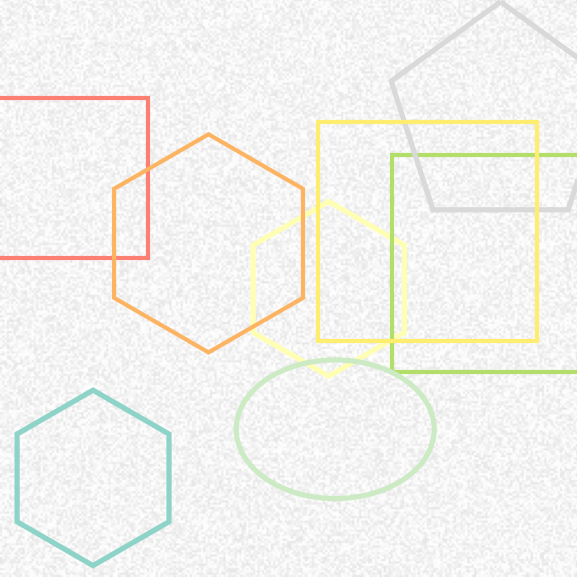[{"shape": "hexagon", "thickness": 2.5, "radius": 0.76, "center": [0.161, 0.172]}, {"shape": "hexagon", "thickness": 2.5, "radius": 0.76, "center": [0.569, 0.499]}, {"shape": "square", "thickness": 2, "radius": 0.69, "center": [0.118, 0.691]}, {"shape": "hexagon", "thickness": 2, "radius": 0.94, "center": [0.361, 0.578]}, {"shape": "square", "thickness": 2, "radius": 0.94, "center": [0.867, 0.543]}, {"shape": "pentagon", "thickness": 2.5, "radius": 1.0, "center": [0.867, 0.797]}, {"shape": "oval", "thickness": 2.5, "radius": 0.86, "center": [0.58, 0.256]}, {"shape": "square", "thickness": 2, "radius": 0.95, "center": [0.74, 0.598]}]